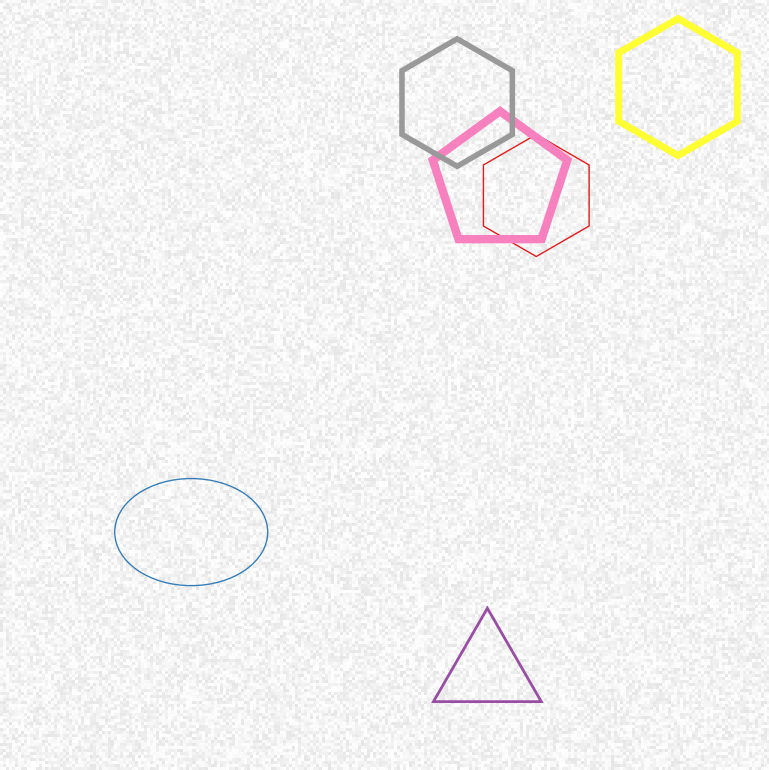[{"shape": "hexagon", "thickness": 0.5, "radius": 0.4, "center": [0.696, 0.746]}, {"shape": "oval", "thickness": 0.5, "radius": 0.5, "center": [0.248, 0.309]}, {"shape": "triangle", "thickness": 1, "radius": 0.4, "center": [0.633, 0.129]}, {"shape": "hexagon", "thickness": 2.5, "radius": 0.44, "center": [0.881, 0.887]}, {"shape": "pentagon", "thickness": 3, "radius": 0.46, "center": [0.649, 0.764]}, {"shape": "hexagon", "thickness": 2, "radius": 0.41, "center": [0.594, 0.867]}]